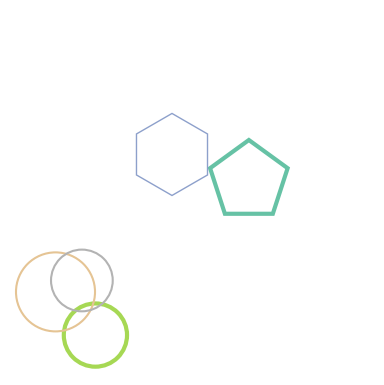[{"shape": "pentagon", "thickness": 3, "radius": 0.53, "center": [0.646, 0.53]}, {"shape": "hexagon", "thickness": 1, "radius": 0.53, "center": [0.447, 0.599]}, {"shape": "circle", "thickness": 3, "radius": 0.41, "center": [0.248, 0.13]}, {"shape": "circle", "thickness": 1.5, "radius": 0.51, "center": [0.144, 0.242]}, {"shape": "circle", "thickness": 1.5, "radius": 0.4, "center": [0.213, 0.272]}]